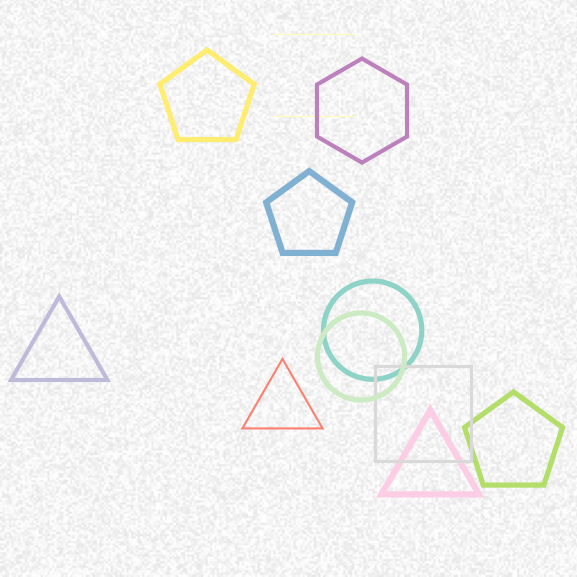[{"shape": "circle", "thickness": 2.5, "radius": 0.43, "center": [0.645, 0.427]}, {"shape": "square", "thickness": 0.5, "radius": 0.36, "center": [0.543, 0.869]}, {"shape": "triangle", "thickness": 2, "radius": 0.48, "center": [0.103, 0.389]}, {"shape": "triangle", "thickness": 1, "radius": 0.4, "center": [0.489, 0.297]}, {"shape": "pentagon", "thickness": 3, "radius": 0.39, "center": [0.535, 0.625]}, {"shape": "pentagon", "thickness": 2.5, "radius": 0.45, "center": [0.889, 0.231]}, {"shape": "triangle", "thickness": 3, "radius": 0.49, "center": [0.745, 0.192]}, {"shape": "square", "thickness": 1.5, "radius": 0.41, "center": [0.732, 0.283]}, {"shape": "hexagon", "thickness": 2, "radius": 0.45, "center": [0.627, 0.808]}, {"shape": "circle", "thickness": 2.5, "radius": 0.38, "center": [0.625, 0.382]}, {"shape": "pentagon", "thickness": 2.5, "radius": 0.43, "center": [0.359, 0.827]}]